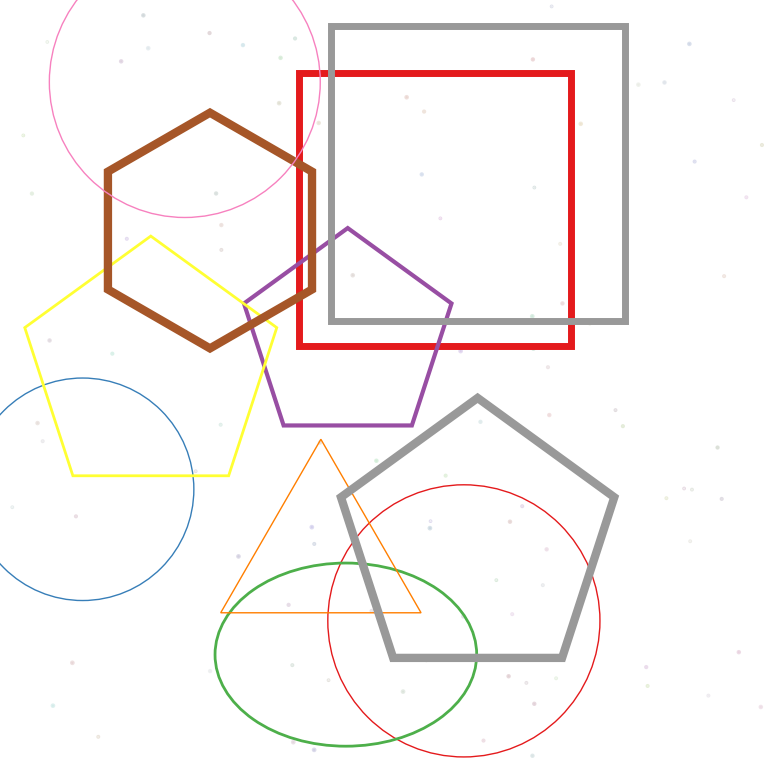[{"shape": "square", "thickness": 2.5, "radius": 0.88, "center": [0.565, 0.728]}, {"shape": "circle", "thickness": 0.5, "radius": 0.88, "center": [0.602, 0.194]}, {"shape": "circle", "thickness": 0.5, "radius": 0.72, "center": [0.107, 0.365]}, {"shape": "oval", "thickness": 1, "radius": 0.85, "center": [0.449, 0.15]}, {"shape": "pentagon", "thickness": 1.5, "radius": 0.71, "center": [0.452, 0.562]}, {"shape": "triangle", "thickness": 0.5, "radius": 0.75, "center": [0.417, 0.279]}, {"shape": "pentagon", "thickness": 1, "radius": 0.86, "center": [0.196, 0.521]}, {"shape": "hexagon", "thickness": 3, "radius": 0.77, "center": [0.273, 0.701]}, {"shape": "circle", "thickness": 0.5, "radius": 0.88, "center": [0.24, 0.893]}, {"shape": "pentagon", "thickness": 3, "radius": 0.93, "center": [0.62, 0.297]}, {"shape": "square", "thickness": 2.5, "radius": 0.95, "center": [0.621, 0.775]}]